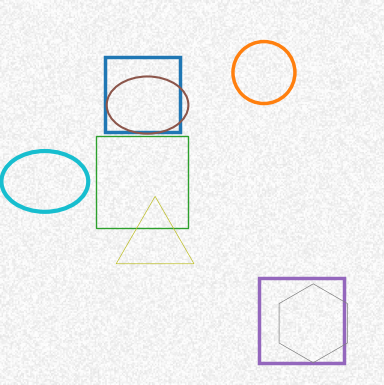[{"shape": "square", "thickness": 2.5, "radius": 0.49, "center": [0.37, 0.755]}, {"shape": "circle", "thickness": 2.5, "radius": 0.4, "center": [0.686, 0.812]}, {"shape": "square", "thickness": 1, "radius": 0.6, "center": [0.369, 0.527]}, {"shape": "square", "thickness": 2.5, "radius": 0.55, "center": [0.783, 0.167]}, {"shape": "oval", "thickness": 1.5, "radius": 0.53, "center": [0.383, 0.727]}, {"shape": "hexagon", "thickness": 0.5, "radius": 0.51, "center": [0.814, 0.16]}, {"shape": "triangle", "thickness": 0.5, "radius": 0.58, "center": [0.403, 0.373]}, {"shape": "oval", "thickness": 3, "radius": 0.56, "center": [0.116, 0.529]}]